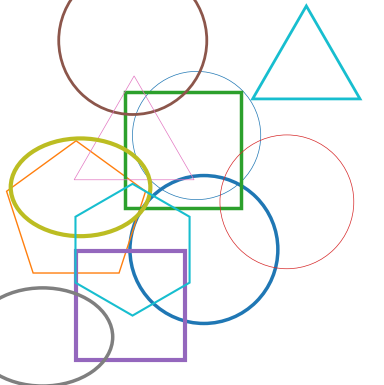[{"shape": "circle", "thickness": 2.5, "radius": 0.96, "center": [0.53, 0.352]}, {"shape": "circle", "thickness": 0.5, "radius": 0.83, "center": [0.511, 0.648]}, {"shape": "pentagon", "thickness": 1, "radius": 0.95, "center": [0.198, 0.444]}, {"shape": "square", "thickness": 2.5, "radius": 0.75, "center": [0.476, 0.61]}, {"shape": "circle", "thickness": 0.5, "radius": 0.87, "center": [0.745, 0.476]}, {"shape": "square", "thickness": 3, "radius": 0.71, "center": [0.339, 0.206]}, {"shape": "circle", "thickness": 2, "radius": 0.96, "center": [0.345, 0.895]}, {"shape": "triangle", "thickness": 0.5, "radius": 0.9, "center": [0.348, 0.623]}, {"shape": "oval", "thickness": 2.5, "radius": 0.91, "center": [0.111, 0.125]}, {"shape": "oval", "thickness": 3, "radius": 0.91, "center": [0.209, 0.514]}, {"shape": "hexagon", "thickness": 1.5, "radius": 0.86, "center": [0.344, 0.351]}, {"shape": "triangle", "thickness": 2, "radius": 0.8, "center": [0.796, 0.824]}]